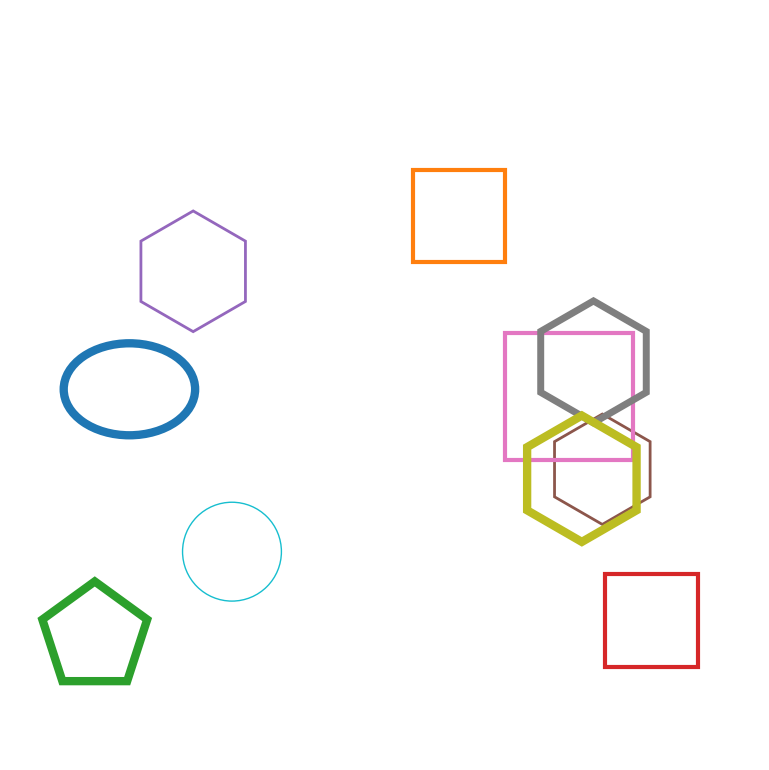[{"shape": "oval", "thickness": 3, "radius": 0.43, "center": [0.168, 0.494]}, {"shape": "square", "thickness": 1.5, "radius": 0.3, "center": [0.596, 0.719]}, {"shape": "pentagon", "thickness": 3, "radius": 0.36, "center": [0.123, 0.173]}, {"shape": "square", "thickness": 1.5, "radius": 0.3, "center": [0.847, 0.194]}, {"shape": "hexagon", "thickness": 1, "radius": 0.39, "center": [0.251, 0.648]}, {"shape": "hexagon", "thickness": 1, "radius": 0.36, "center": [0.782, 0.391]}, {"shape": "square", "thickness": 1.5, "radius": 0.41, "center": [0.739, 0.485]}, {"shape": "hexagon", "thickness": 2.5, "radius": 0.4, "center": [0.771, 0.53]}, {"shape": "hexagon", "thickness": 3, "radius": 0.41, "center": [0.756, 0.378]}, {"shape": "circle", "thickness": 0.5, "radius": 0.32, "center": [0.301, 0.284]}]